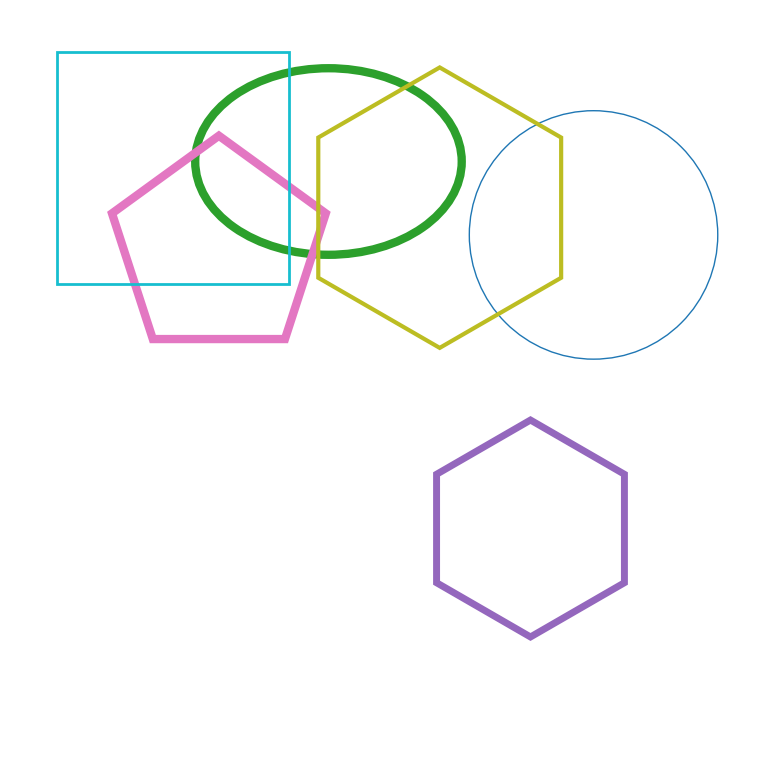[{"shape": "circle", "thickness": 0.5, "radius": 0.81, "center": [0.771, 0.695]}, {"shape": "oval", "thickness": 3, "radius": 0.87, "center": [0.427, 0.79]}, {"shape": "hexagon", "thickness": 2.5, "radius": 0.7, "center": [0.689, 0.314]}, {"shape": "pentagon", "thickness": 3, "radius": 0.73, "center": [0.284, 0.678]}, {"shape": "hexagon", "thickness": 1.5, "radius": 0.91, "center": [0.571, 0.73]}, {"shape": "square", "thickness": 1, "radius": 0.75, "center": [0.224, 0.782]}]